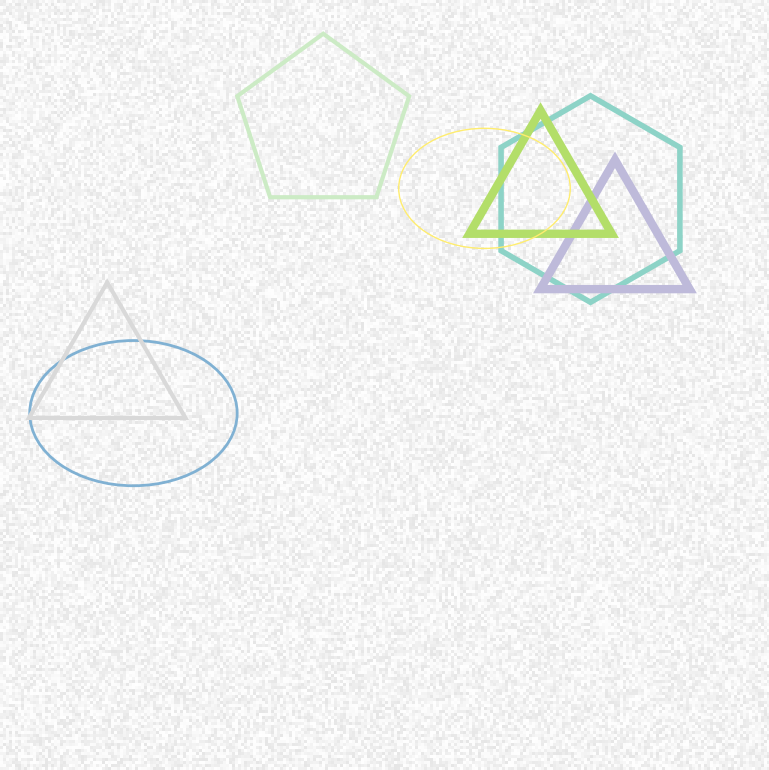[{"shape": "hexagon", "thickness": 2, "radius": 0.67, "center": [0.767, 0.742]}, {"shape": "triangle", "thickness": 3, "radius": 0.56, "center": [0.799, 0.68]}, {"shape": "oval", "thickness": 1, "radius": 0.67, "center": [0.173, 0.463]}, {"shape": "triangle", "thickness": 3, "radius": 0.53, "center": [0.702, 0.75]}, {"shape": "triangle", "thickness": 1.5, "radius": 0.59, "center": [0.139, 0.516]}, {"shape": "pentagon", "thickness": 1.5, "radius": 0.59, "center": [0.42, 0.839]}, {"shape": "oval", "thickness": 0.5, "radius": 0.56, "center": [0.629, 0.755]}]